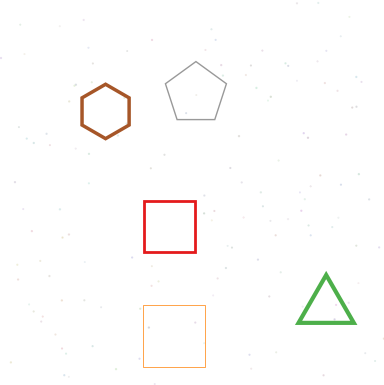[{"shape": "square", "thickness": 2, "radius": 0.33, "center": [0.439, 0.411]}, {"shape": "triangle", "thickness": 3, "radius": 0.41, "center": [0.847, 0.203]}, {"shape": "square", "thickness": 0.5, "radius": 0.4, "center": [0.452, 0.128]}, {"shape": "hexagon", "thickness": 2.5, "radius": 0.35, "center": [0.274, 0.711]}, {"shape": "pentagon", "thickness": 1, "radius": 0.42, "center": [0.509, 0.757]}]